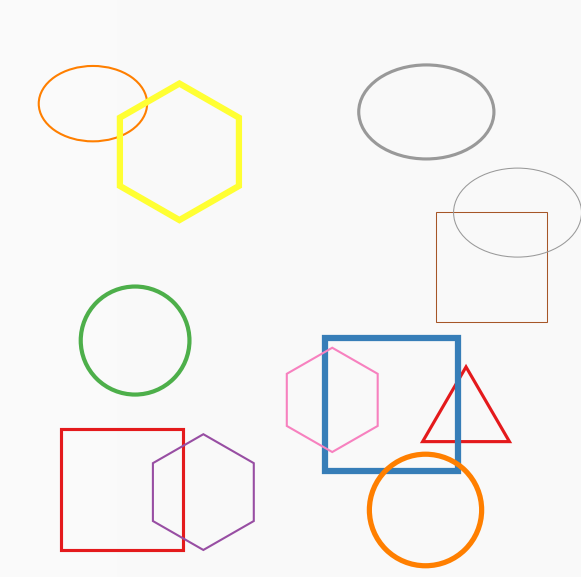[{"shape": "triangle", "thickness": 1.5, "radius": 0.43, "center": [0.802, 0.278]}, {"shape": "square", "thickness": 1.5, "radius": 0.52, "center": [0.21, 0.151]}, {"shape": "square", "thickness": 3, "radius": 0.58, "center": [0.674, 0.298]}, {"shape": "circle", "thickness": 2, "radius": 0.47, "center": [0.232, 0.409]}, {"shape": "hexagon", "thickness": 1, "radius": 0.5, "center": [0.35, 0.147]}, {"shape": "circle", "thickness": 2.5, "radius": 0.48, "center": [0.732, 0.116]}, {"shape": "oval", "thickness": 1, "radius": 0.47, "center": [0.16, 0.82]}, {"shape": "hexagon", "thickness": 3, "radius": 0.59, "center": [0.309, 0.736]}, {"shape": "square", "thickness": 0.5, "radius": 0.47, "center": [0.845, 0.537]}, {"shape": "hexagon", "thickness": 1, "radius": 0.45, "center": [0.572, 0.307]}, {"shape": "oval", "thickness": 0.5, "radius": 0.55, "center": [0.89, 0.631]}, {"shape": "oval", "thickness": 1.5, "radius": 0.58, "center": [0.733, 0.805]}]